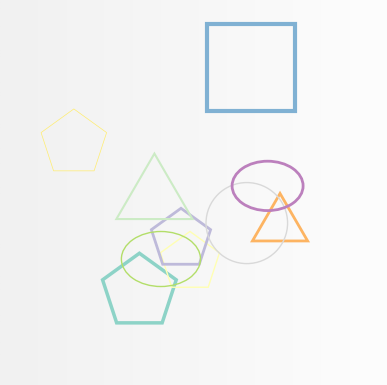[{"shape": "pentagon", "thickness": 2.5, "radius": 0.5, "center": [0.36, 0.242]}, {"shape": "pentagon", "thickness": 1, "radius": 0.4, "center": [0.49, 0.319]}, {"shape": "pentagon", "thickness": 2, "radius": 0.4, "center": [0.467, 0.379]}, {"shape": "square", "thickness": 3, "radius": 0.57, "center": [0.648, 0.825]}, {"shape": "triangle", "thickness": 2, "radius": 0.41, "center": [0.723, 0.415]}, {"shape": "oval", "thickness": 1, "radius": 0.51, "center": [0.415, 0.327]}, {"shape": "circle", "thickness": 1, "radius": 0.53, "center": [0.637, 0.421]}, {"shape": "oval", "thickness": 2, "radius": 0.46, "center": [0.691, 0.517]}, {"shape": "triangle", "thickness": 1.5, "radius": 0.57, "center": [0.399, 0.488]}, {"shape": "pentagon", "thickness": 0.5, "radius": 0.44, "center": [0.191, 0.628]}]